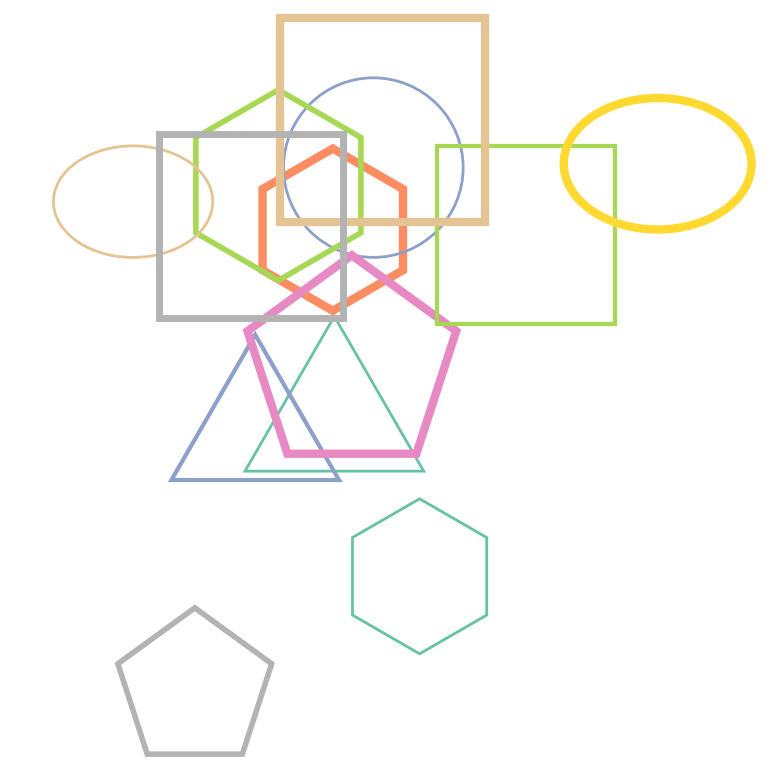[{"shape": "triangle", "thickness": 1, "radius": 0.67, "center": [0.434, 0.455]}, {"shape": "hexagon", "thickness": 1, "radius": 0.5, "center": [0.545, 0.252]}, {"shape": "hexagon", "thickness": 3, "radius": 0.53, "center": [0.432, 0.702]}, {"shape": "circle", "thickness": 1, "radius": 0.58, "center": [0.485, 0.782]}, {"shape": "triangle", "thickness": 1.5, "radius": 0.63, "center": [0.331, 0.439]}, {"shape": "pentagon", "thickness": 3, "radius": 0.71, "center": [0.457, 0.526]}, {"shape": "hexagon", "thickness": 2, "radius": 0.62, "center": [0.362, 0.76]}, {"shape": "square", "thickness": 1.5, "radius": 0.58, "center": [0.683, 0.694]}, {"shape": "oval", "thickness": 3, "radius": 0.61, "center": [0.854, 0.787]}, {"shape": "oval", "thickness": 1, "radius": 0.52, "center": [0.173, 0.738]}, {"shape": "square", "thickness": 3, "radius": 0.66, "center": [0.497, 0.844]}, {"shape": "square", "thickness": 2.5, "radius": 0.6, "center": [0.326, 0.706]}, {"shape": "pentagon", "thickness": 2, "radius": 0.53, "center": [0.253, 0.106]}]